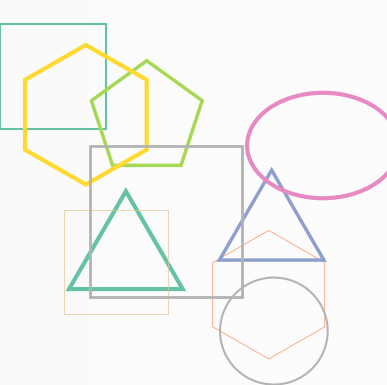[{"shape": "triangle", "thickness": 3, "radius": 0.85, "center": [0.325, 0.334]}, {"shape": "square", "thickness": 1.5, "radius": 0.68, "center": [0.137, 0.801]}, {"shape": "hexagon", "thickness": 0.5, "radius": 0.83, "center": [0.693, 0.235]}, {"shape": "triangle", "thickness": 2.5, "radius": 0.78, "center": [0.701, 0.402]}, {"shape": "oval", "thickness": 3, "radius": 0.98, "center": [0.833, 0.622]}, {"shape": "pentagon", "thickness": 2.5, "radius": 0.75, "center": [0.379, 0.692]}, {"shape": "hexagon", "thickness": 3, "radius": 0.91, "center": [0.222, 0.702]}, {"shape": "square", "thickness": 0.5, "radius": 0.67, "center": [0.3, 0.32]}, {"shape": "square", "thickness": 2, "radius": 0.98, "center": [0.429, 0.424]}, {"shape": "circle", "thickness": 1.5, "radius": 0.69, "center": [0.707, 0.14]}]